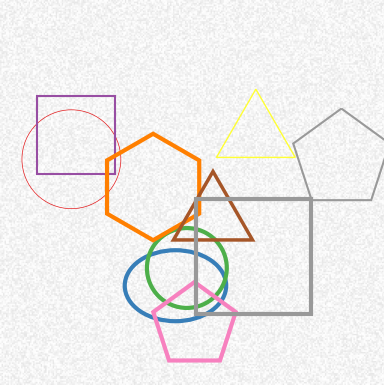[{"shape": "circle", "thickness": 0.5, "radius": 0.64, "center": [0.185, 0.586]}, {"shape": "oval", "thickness": 3, "radius": 0.66, "center": [0.456, 0.258]}, {"shape": "circle", "thickness": 3, "radius": 0.52, "center": [0.485, 0.304]}, {"shape": "square", "thickness": 1.5, "radius": 0.51, "center": [0.198, 0.65]}, {"shape": "hexagon", "thickness": 3, "radius": 0.69, "center": [0.398, 0.514]}, {"shape": "triangle", "thickness": 1, "radius": 0.59, "center": [0.665, 0.65]}, {"shape": "triangle", "thickness": 2.5, "radius": 0.59, "center": [0.553, 0.436]}, {"shape": "pentagon", "thickness": 3, "radius": 0.56, "center": [0.505, 0.155]}, {"shape": "pentagon", "thickness": 1.5, "radius": 0.66, "center": [0.887, 0.587]}, {"shape": "square", "thickness": 3, "radius": 0.75, "center": [0.658, 0.334]}]